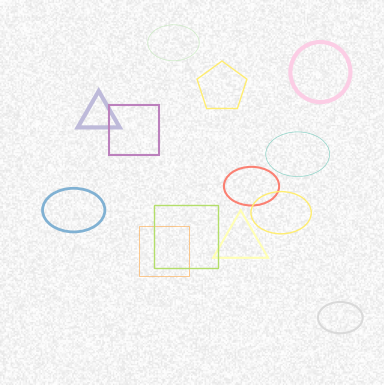[{"shape": "oval", "thickness": 0.5, "radius": 0.41, "center": [0.773, 0.599]}, {"shape": "triangle", "thickness": 1.5, "radius": 0.41, "center": [0.625, 0.372]}, {"shape": "triangle", "thickness": 3, "radius": 0.31, "center": [0.256, 0.701]}, {"shape": "oval", "thickness": 1.5, "radius": 0.36, "center": [0.653, 0.516]}, {"shape": "oval", "thickness": 2, "radius": 0.4, "center": [0.191, 0.454]}, {"shape": "square", "thickness": 0.5, "radius": 0.32, "center": [0.425, 0.347]}, {"shape": "square", "thickness": 1, "radius": 0.41, "center": [0.483, 0.386]}, {"shape": "circle", "thickness": 3, "radius": 0.39, "center": [0.832, 0.813]}, {"shape": "oval", "thickness": 1.5, "radius": 0.29, "center": [0.884, 0.175]}, {"shape": "square", "thickness": 1.5, "radius": 0.32, "center": [0.348, 0.662]}, {"shape": "oval", "thickness": 0.5, "radius": 0.33, "center": [0.451, 0.889]}, {"shape": "oval", "thickness": 1, "radius": 0.39, "center": [0.73, 0.448]}, {"shape": "pentagon", "thickness": 1, "radius": 0.34, "center": [0.577, 0.773]}]